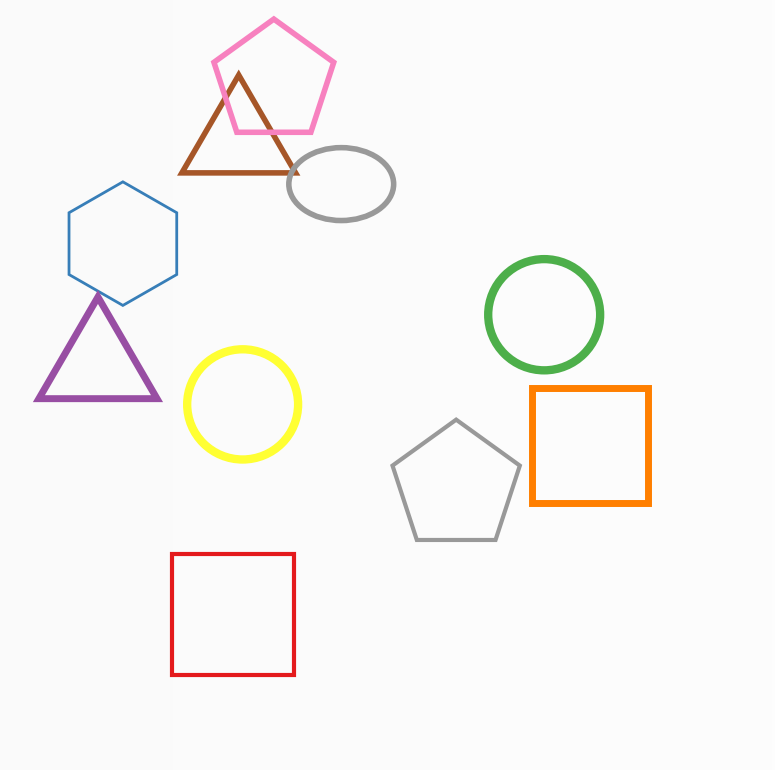[{"shape": "square", "thickness": 1.5, "radius": 0.39, "center": [0.301, 0.202]}, {"shape": "hexagon", "thickness": 1, "radius": 0.4, "center": [0.159, 0.684]}, {"shape": "circle", "thickness": 3, "radius": 0.36, "center": [0.702, 0.591]}, {"shape": "triangle", "thickness": 2.5, "radius": 0.44, "center": [0.126, 0.526]}, {"shape": "square", "thickness": 2.5, "radius": 0.37, "center": [0.761, 0.421]}, {"shape": "circle", "thickness": 3, "radius": 0.36, "center": [0.313, 0.475]}, {"shape": "triangle", "thickness": 2, "radius": 0.42, "center": [0.308, 0.818]}, {"shape": "pentagon", "thickness": 2, "radius": 0.41, "center": [0.353, 0.894]}, {"shape": "pentagon", "thickness": 1.5, "radius": 0.43, "center": [0.589, 0.369]}, {"shape": "oval", "thickness": 2, "radius": 0.34, "center": [0.44, 0.761]}]